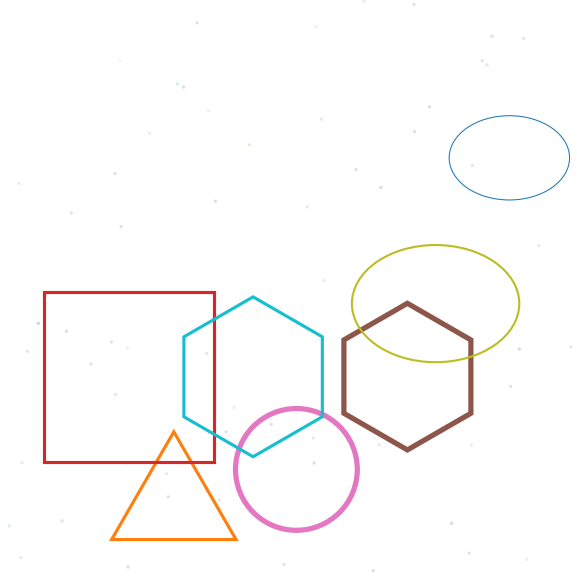[{"shape": "oval", "thickness": 0.5, "radius": 0.52, "center": [0.882, 0.726]}, {"shape": "triangle", "thickness": 1.5, "radius": 0.62, "center": [0.301, 0.127]}, {"shape": "square", "thickness": 1.5, "radius": 0.74, "center": [0.224, 0.347]}, {"shape": "hexagon", "thickness": 2.5, "radius": 0.63, "center": [0.705, 0.347]}, {"shape": "circle", "thickness": 2.5, "radius": 0.53, "center": [0.513, 0.186]}, {"shape": "oval", "thickness": 1, "radius": 0.72, "center": [0.754, 0.473]}, {"shape": "hexagon", "thickness": 1.5, "radius": 0.69, "center": [0.438, 0.347]}]